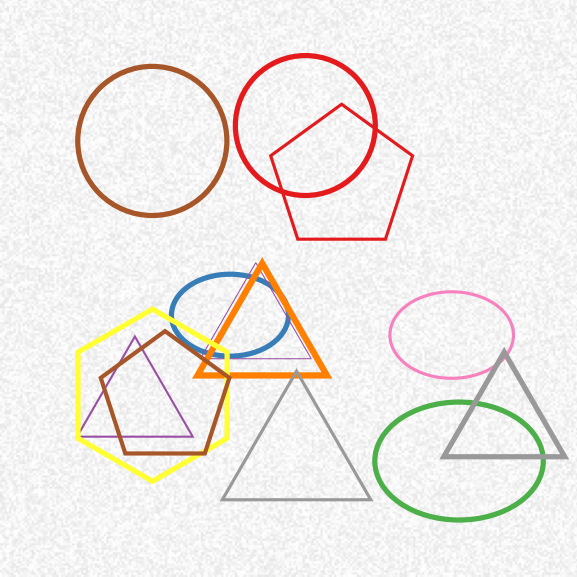[{"shape": "pentagon", "thickness": 1.5, "radius": 0.65, "center": [0.592, 0.689]}, {"shape": "circle", "thickness": 2.5, "radius": 0.61, "center": [0.529, 0.782]}, {"shape": "oval", "thickness": 2.5, "radius": 0.51, "center": [0.398, 0.453]}, {"shape": "oval", "thickness": 2.5, "radius": 0.73, "center": [0.795, 0.201]}, {"shape": "triangle", "thickness": 1, "radius": 0.58, "center": [0.234, 0.301]}, {"shape": "triangle", "thickness": 0.5, "radius": 0.55, "center": [0.443, 0.433]}, {"shape": "triangle", "thickness": 3, "radius": 0.65, "center": [0.454, 0.414]}, {"shape": "hexagon", "thickness": 2.5, "radius": 0.75, "center": [0.264, 0.315]}, {"shape": "circle", "thickness": 2.5, "radius": 0.65, "center": [0.264, 0.755]}, {"shape": "pentagon", "thickness": 2, "radius": 0.59, "center": [0.286, 0.309]}, {"shape": "oval", "thickness": 1.5, "radius": 0.54, "center": [0.782, 0.419]}, {"shape": "triangle", "thickness": 2.5, "radius": 0.6, "center": [0.873, 0.269]}, {"shape": "triangle", "thickness": 1.5, "radius": 0.74, "center": [0.514, 0.208]}]